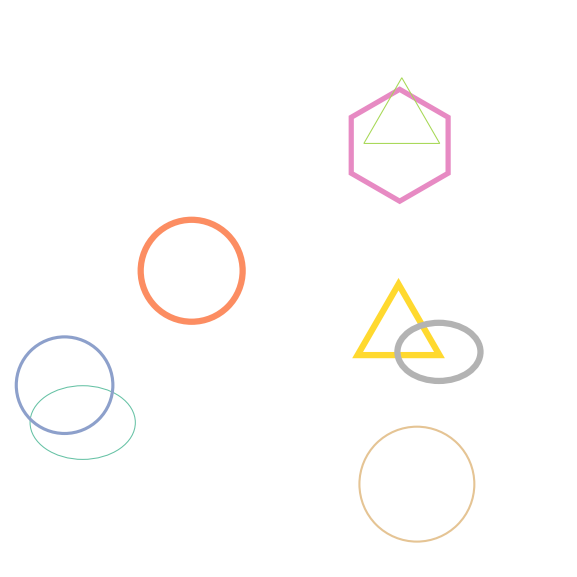[{"shape": "oval", "thickness": 0.5, "radius": 0.46, "center": [0.143, 0.267]}, {"shape": "circle", "thickness": 3, "radius": 0.44, "center": [0.332, 0.53]}, {"shape": "circle", "thickness": 1.5, "radius": 0.42, "center": [0.112, 0.332]}, {"shape": "hexagon", "thickness": 2.5, "radius": 0.48, "center": [0.692, 0.748]}, {"shape": "triangle", "thickness": 0.5, "radius": 0.38, "center": [0.696, 0.789]}, {"shape": "triangle", "thickness": 3, "radius": 0.41, "center": [0.69, 0.425]}, {"shape": "circle", "thickness": 1, "radius": 0.5, "center": [0.722, 0.161]}, {"shape": "oval", "thickness": 3, "radius": 0.36, "center": [0.76, 0.39]}]